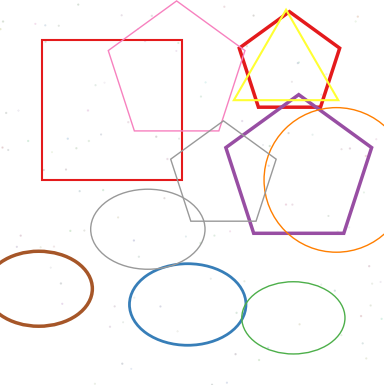[{"shape": "pentagon", "thickness": 2.5, "radius": 0.69, "center": [0.752, 0.833]}, {"shape": "square", "thickness": 1.5, "radius": 0.91, "center": [0.29, 0.714]}, {"shape": "oval", "thickness": 2, "radius": 0.76, "center": [0.488, 0.209]}, {"shape": "oval", "thickness": 1, "radius": 0.67, "center": [0.762, 0.174]}, {"shape": "pentagon", "thickness": 2.5, "radius": 1.0, "center": [0.776, 0.555]}, {"shape": "circle", "thickness": 1, "radius": 0.94, "center": [0.874, 0.533]}, {"shape": "triangle", "thickness": 1.5, "radius": 0.78, "center": [0.743, 0.818]}, {"shape": "oval", "thickness": 2.5, "radius": 0.7, "center": [0.101, 0.25]}, {"shape": "pentagon", "thickness": 1, "radius": 0.93, "center": [0.459, 0.811]}, {"shape": "pentagon", "thickness": 1, "radius": 0.72, "center": [0.58, 0.542]}, {"shape": "oval", "thickness": 1, "radius": 0.74, "center": [0.384, 0.405]}]